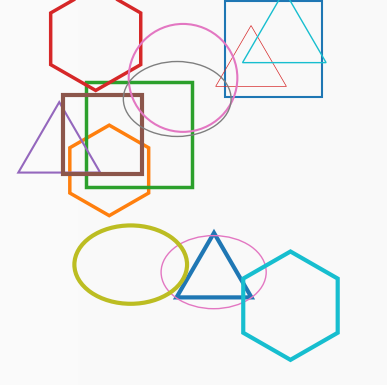[{"shape": "triangle", "thickness": 3, "radius": 0.56, "center": [0.552, 0.283]}, {"shape": "square", "thickness": 1.5, "radius": 0.63, "center": [0.706, 0.873]}, {"shape": "hexagon", "thickness": 2.5, "radius": 0.59, "center": [0.282, 0.557]}, {"shape": "square", "thickness": 2.5, "radius": 0.68, "center": [0.358, 0.651]}, {"shape": "hexagon", "thickness": 2.5, "radius": 0.67, "center": [0.247, 0.899]}, {"shape": "triangle", "thickness": 0.5, "radius": 0.53, "center": [0.648, 0.828]}, {"shape": "triangle", "thickness": 1.5, "radius": 0.61, "center": [0.153, 0.613]}, {"shape": "square", "thickness": 3, "radius": 0.51, "center": [0.264, 0.651]}, {"shape": "oval", "thickness": 1, "radius": 0.68, "center": [0.551, 0.293]}, {"shape": "circle", "thickness": 1.5, "radius": 0.7, "center": [0.472, 0.798]}, {"shape": "oval", "thickness": 1, "radius": 0.7, "center": [0.457, 0.743]}, {"shape": "oval", "thickness": 3, "radius": 0.73, "center": [0.337, 0.313]}, {"shape": "hexagon", "thickness": 3, "radius": 0.7, "center": [0.75, 0.206]}, {"shape": "triangle", "thickness": 1, "radius": 0.62, "center": [0.734, 0.9]}]